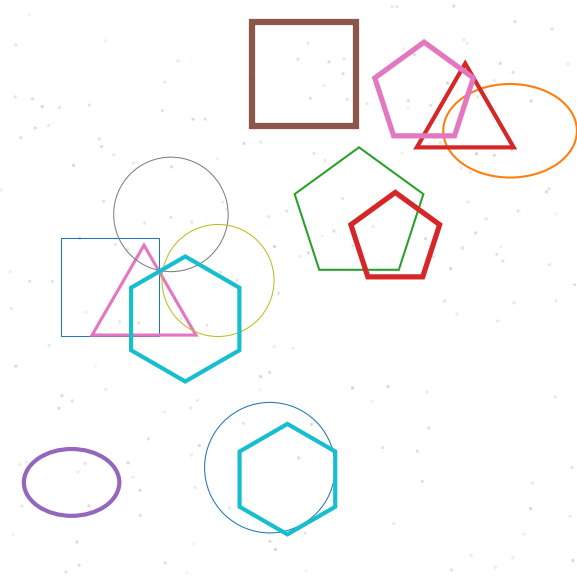[{"shape": "circle", "thickness": 0.5, "radius": 0.56, "center": [0.467, 0.189]}, {"shape": "square", "thickness": 0.5, "radius": 0.42, "center": [0.19, 0.501]}, {"shape": "oval", "thickness": 1, "radius": 0.58, "center": [0.883, 0.773]}, {"shape": "pentagon", "thickness": 1, "radius": 0.59, "center": [0.622, 0.627]}, {"shape": "triangle", "thickness": 2, "radius": 0.48, "center": [0.806, 0.792]}, {"shape": "pentagon", "thickness": 2.5, "radius": 0.4, "center": [0.684, 0.585]}, {"shape": "oval", "thickness": 2, "radius": 0.41, "center": [0.124, 0.164]}, {"shape": "square", "thickness": 3, "radius": 0.45, "center": [0.527, 0.871]}, {"shape": "triangle", "thickness": 1.5, "radius": 0.52, "center": [0.249, 0.471]}, {"shape": "pentagon", "thickness": 2.5, "radius": 0.45, "center": [0.734, 0.836]}, {"shape": "circle", "thickness": 0.5, "radius": 0.5, "center": [0.296, 0.628]}, {"shape": "circle", "thickness": 0.5, "radius": 0.49, "center": [0.378, 0.513]}, {"shape": "hexagon", "thickness": 2, "radius": 0.54, "center": [0.321, 0.447]}, {"shape": "hexagon", "thickness": 2, "radius": 0.48, "center": [0.498, 0.169]}]